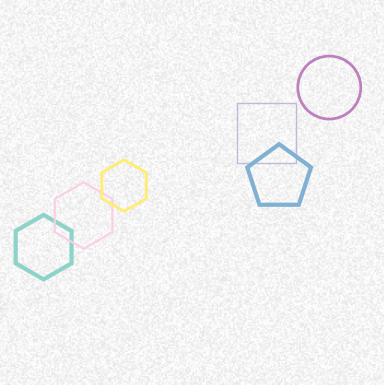[{"shape": "hexagon", "thickness": 3, "radius": 0.42, "center": [0.113, 0.358]}, {"shape": "square", "thickness": 1, "radius": 0.39, "center": [0.692, 0.654]}, {"shape": "pentagon", "thickness": 3, "radius": 0.43, "center": [0.725, 0.539]}, {"shape": "hexagon", "thickness": 1.5, "radius": 0.43, "center": [0.217, 0.44]}, {"shape": "circle", "thickness": 2, "radius": 0.41, "center": [0.855, 0.773]}, {"shape": "hexagon", "thickness": 2, "radius": 0.33, "center": [0.322, 0.518]}]